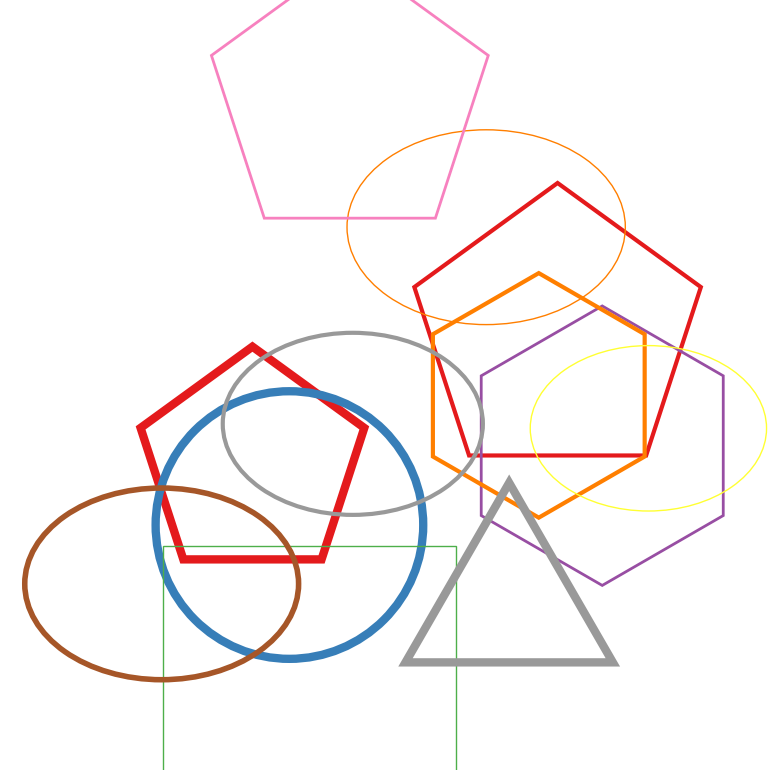[{"shape": "pentagon", "thickness": 1.5, "radius": 0.98, "center": [0.724, 0.567]}, {"shape": "pentagon", "thickness": 3, "radius": 0.76, "center": [0.328, 0.397]}, {"shape": "circle", "thickness": 3, "radius": 0.87, "center": [0.376, 0.318]}, {"shape": "square", "thickness": 0.5, "radius": 0.95, "center": [0.402, 0.101]}, {"shape": "hexagon", "thickness": 1, "radius": 0.91, "center": [0.782, 0.421]}, {"shape": "oval", "thickness": 0.5, "radius": 0.9, "center": [0.631, 0.705]}, {"shape": "hexagon", "thickness": 1.5, "radius": 0.79, "center": [0.7, 0.487]}, {"shape": "oval", "thickness": 0.5, "radius": 0.77, "center": [0.842, 0.444]}, {"shape": "oval", "thickness": 2, "radius": 0.89, "center": [0.21, 0.242]}, {"shape": "pentagon", "thickness": 1, "radius": 0.95, "center": [0.454, 0.87]}, {"shape": "triangle", "thickness": 3, "radius": 0.78, "center": [0.661, 0.218]}, {"shape": "oval", "thickness": 1.5, "radius": 0.84, "center": [0.458, 0.45]}]